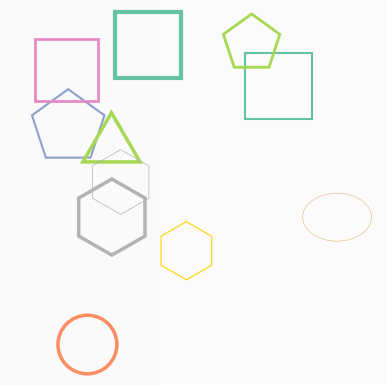[{"shape": "square", "thickness": 1.5, "radius": 0.43, "center": [0.718, 0.777]}, {"shape": "square", "thickness": 3, "radius": 0.43, "center": [0.382, 0.883]}, {"shape": "circle", "thickness": 2.5, "radius": 0.38, "center": [0.226, 0.105]}, {"shape": "pentagon", "thickness": 1.5, "radius": 0.49, "center": [0.176, 0.67]}, {"shape": "square", "thickness": 2, "radius": 0.41, "center": [0.171, 0.818]}, {"shape": "triangle", "thickness": 2.5, "radius": 0.43, "center": [0.288, 0.622]}, {"shape": "pentagon", "thickness": 2, "radius": 0.38, "center": [0.649, 0.887]}, {"shape": "hexagon", "thickness": 1, "radius": 0.38, "center": [0.481, 0.349]}, {"shape": "oval", "thickness": 0.5, "radius": 0.44, "center": [0.87, 0.436]}, {"shape": "hexagon", "thickness": 0.5, "radius": 0.42, "center": [0.311, 0.527]}, {"shape": "hexagon", "thickness": 2.5, "radius": 0.49, "center": [0.289, 0.436]}]